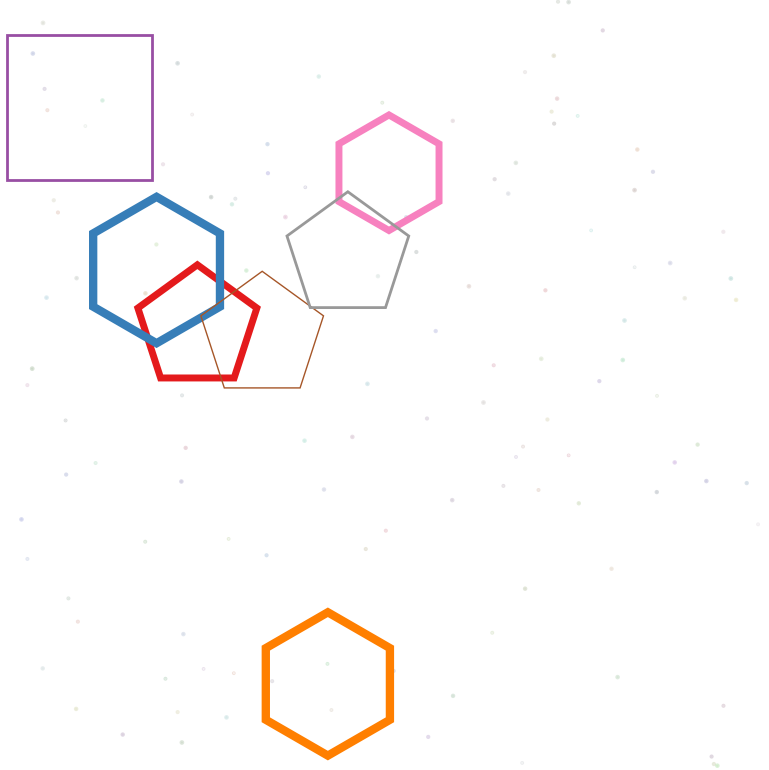[{"shape": "pentagon", "thickness": 2.5, "radius": 0.41, "center": [0.256, 0.575]}, {"shape": "hexagon", "thickness": 3, "radius": 0.48, "center": [0.203, 0.649]}, {"shape": "square", "thickness": 1, "radius": 0.47, "center": [0.104, 0.861]}, {"shape": "hexagon", "thickness": 3, "radius": 0.47, "center": [0.426, 0.112]}, {"shape": "pentagon", "thickness": 0.5, "radius": 0.42, "center": [0.341, 0.564]}, {"shape": "hexagon", "thickness": 2.5, "radius": 0.38, "center": [0.505, 0.776]}, {"shape": "pentagon", "thickness": 1, "radius": 0.42, "center": [0.452, 0.668]}]